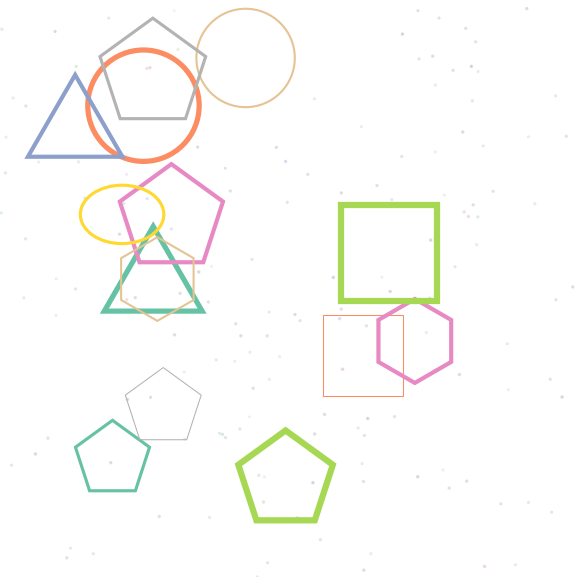[{"shape": "pentagon", "thickness": 1.5, "radius": 0.34, "center": [0.195, 0.204]}, {"shape": "triangle", "thickness": 2.5, "radius": 0.49, "center": [0.265, 0.509]}, {"shape": "circle", "thickness": 2.5, "radius": 0.48, "center": [0.248, 0.816]}, {"shape": "square", "thickness": 0.5, "radius": 0.35, "center": [0.628, 0.384]}, {"shape": "triangle", "thickness": 2, "radius": 0.47, "center": [0.13, 0.775]}, {"shape": "hexagon", "thickness": 2, "radius": 0.36, "center": [0.718, 0.409]}, {"shape": "pentagon", "thickness": 2, "radius": 0.47, "center": [0.297, 0.621]}, {"shape": "pentagon", "thickness": 3, "radius": 0.43, "center": [0.495, 0.168]}, {"shape": "square", "thickness": 3, "radius": 0.42, "center": [0.673, 0.561]}, {"shape": "oval", "thickness": 1.5, "radius": 0.36, "center": [0.211, 0.628]}, {"shape": "hexagon", "thickness": 1, "radius": 0.36, "center": [0.272, 0.516]}, {"shape": "circle", "thickness": 1, "radius": 0.43, "center": [0.425, 0.899]}, {"shape": "pentagon", "thickness": 0.5, "radius": 0.35, "center": [0.283, 0.294]}, {"shape": "pentagon", "thickness": 1.5, "radius": 0.48, "center": [0.265, 0.871]}]